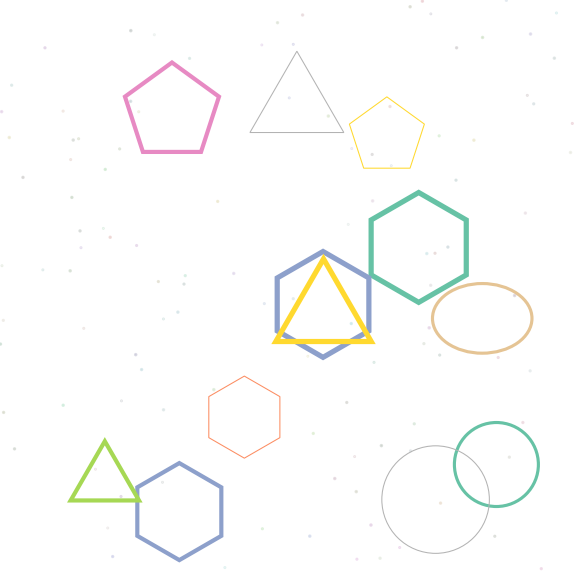[{"shape": "circle", "thickness": 1.5, "radius": 0.36, "center": [0.86, 0.195]}, {"shape": "hexagon", "thickness": 2.5, "radius": 0.48, "center": [0.725, 0.571]}, {"shape": "hexagon", "thickness": 0.5, "radius": 0.36, "center": [0.423, 0.277]}, {"shape": "hexagon", "thickness": 2, "radius": 0.42, "center": [0.311, 0.113]}, {"shape": "hexagon", "thickness": 2.5, "radius": 0.46, "center": [0.559, 0.472]}, {"shape": "pentagon", "thickness": 2, "radius": 0.43, "center": [0.298, 0.805]}, {"shape": "triangle", "thickness": 2, "radius": 0.34, "center": [0.181, 0.167]}, {"shape": "pentagon", "thickness": 0.5, "radius": 0.34, "center": [0.67, 0.763]}, {"shape": "triangle", "thickness": 2.5, "radius": 0.48, "center": [0.56, 0.455]}, {"shape": "oval", "thickness": 1.5, "radius": 0.43, "center": [0.835, 0.448]}, {"shape": "triangle", "thickness": 0.5, "radius": 0.47, "center": [0.514, 0.817]}, {"shape": "circle", "thickness": 0.5, "radius": 0.47, "center": [0.754, 0.134]}]